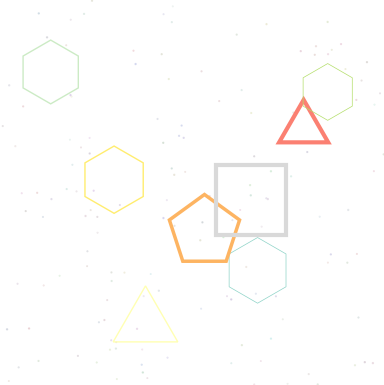[{"shape": "hexagon", "thickness": 0.5, "radius": 0.43, "center": [0.669, 0.298]}, {"shape": "triangle", "thickness": 1, "radius": 0.48, "center": [0.378, 0.16]}, {"shape": "triangle", "thickness": 3, "radius": 0.37, "center": [0.789, 0.667]}, {"shape": "pentagon", "thickness": 2.5, "radius": 0.48, "center": [0.531, 0.399]}, {"shape": "hexagon", "thickness": 0.5, "radius": 0.37, "center": [0.851, 0.761]}, {"shape": "square", "thickness": 3, "radius": 0.45, "center": [0.652, 0.48]}, {"shape": "hexagon", "thickness": 1, "radius": 0.41, "center": [0.132, 0.813]}, {"shape": "hexagon", "thickness": 1, "radius": 0.44, "center": [0.296, 0.533]}]